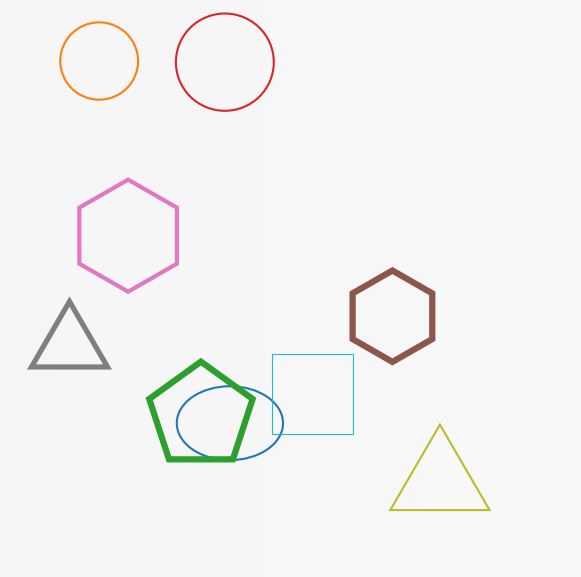[{"shape": "oval", "thickness": 1, "radius": 0.46, "center": [0.396, 0.266]}, {"shape": "circle", "thickness": 1, "radius": 0.33, "center": [0.171, 0.893]}, {"shape": "pentagon", "thickness": 3, "radius": 0.47, "center": [0.346, 0.279]}, {"shape": "circle", "thickness": 1, "radius": 0.42, "center": [0.387, 0.892]}, {"shape": "hexagon", "thickness": 3, "radius": 0.4, "center": [0.675, 0.452]}, {"shape": "hexagon", "thickness": 2, "radius": 0.48, "center": [0.22, 0.591]}, {"shape": "triangle", "thickness": 2.5, "radius": 0.38, "center": [0.12, 0.401]}, {"shape": "triangle", "thickness": 1, "radius": 0.49, "center": [0.757, 0.165]}, {"shape": "square", "thickness": 0.5, "radius": 0.35, "center": [0.538, 0.317]}]